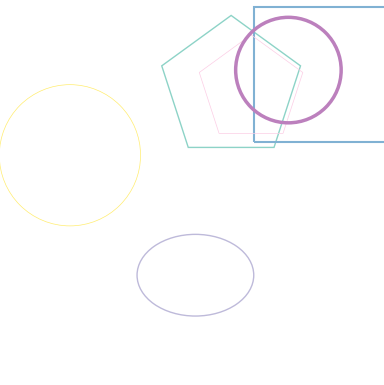[{"shape": "pentagon", "thickness": 1, "radius": 0.95, "center": [0.6, 0.77]}, {"shape": "oval", "thickness": 1, "radius": 0.76, "center": [0.508, 0.285]}, {"shape": "square", "thickness": 1.5, "radius": 0.88, "center": [0.836, 0.807]}, {"shape": "pentagon", "thickness": 0.5, "radius": 0.71, "center": [0.652, 0.768]}, {"shape": "circle", "thickness": 2.5, "radius": 0.69, "center": [0.749, 0.818]}, {"shape": "circle", "thickness": 0.5, "radius": 0.92, "center": [0.182, 0.597]}]